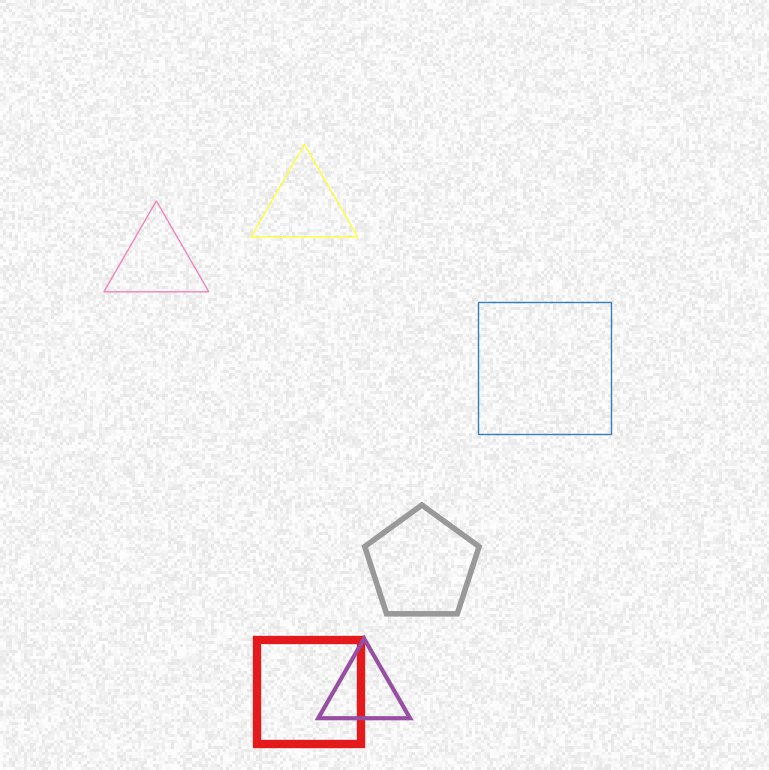[{"shape": "square", "thickness": 3, "radius": 0.34, "center": [0.401, 0.101]}, {"shape": "square", "thickness": 0.5, "radius": 0.43, "center": [0.707, 0.522]}, {"shape": "triangle", "thickness": 1.5, "radius": 0.34, "center": [0.473, 0.102]}, {"shape": "triangle", "thickness": 0.5, "radius": 0.4, "center": [0.395, 0.733]}, {"shape": "triangle", "thickness": 0.5, "radius": 0.39, "center": [0.203, 0.66]}, {"shape": "pentagon", "thickness": 2, "radius": 0.39, "center": [0.548, 0.266]}]